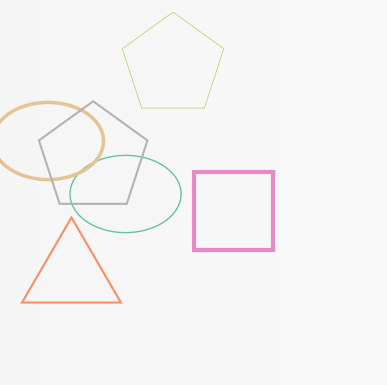[{"shape": "oval", "thickness": 1, "radius": 0.72, "center": [0.324, 0.496]}, {"shape": "triangle", "thickness": 1.5, "radius": 0.74, "center": [0.184, 0.288]}, {"shape": "square", "thickness": 3, "radius": 0.51, "center": [0.603, 0.452]}, {"shape": "pentagon", "thickness": 0.5, "radius": 0.69, "center": [0.447, 0.831]}, {"shape": "oval", "thickness": 2.5, "radius": 0.72, "center": [0.124, 0.634]}, {"shape": "pentagon", "thickness": 1.5, "radius": 0.74, "center": [0.24, 0.59]}]